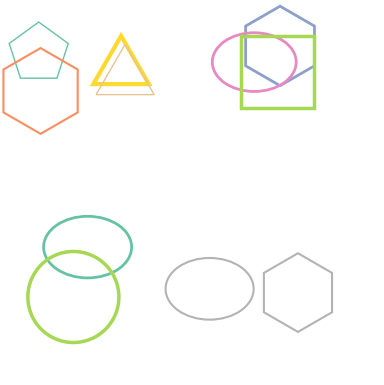[{"shape": "oval", "thickness": 2, "radius": 0.57, "center": [0.228, 0.358]}, {"shape": "pentagon", "thickness": 1, "radius": 0.4, "center": [0.101, 0.862]}, {"shape": "hexagon", "thickness": 1.5, "radius": 0.56, "center": [0.105, 0.764]}, {"shape": "hexagon", "thickness": 2, "radius": 0.52, "center": [0.727, 0.881]}, {"shape": "oval", "thickness": 2, "radius": 0.54, "center": [0.66, 0.839]}, {"shape": "square", "thickness": 2.5, "radius": 0.47, "center": [0.721, 0.813]}, {"shape": "circle", "thickness": 2.5, "radius": 0.59, "center": [0.191, 0.229]}, {"shape": "triangle", "thickness": 3, "radius": 0.42, "center": [0.315, 0.823]}, {"shape": "triangle", "thickness": 1, "radius": 0.44, "center": [0.325, 0.798]}, {"shape": "oval", "thickness": 1.5, "radius": 0.57, "center": [0.544, 0.25]}, {"shape": "hexagon", "thickness": 1.5, "radius": 0.51, "center": [0.774, 0.24]}]